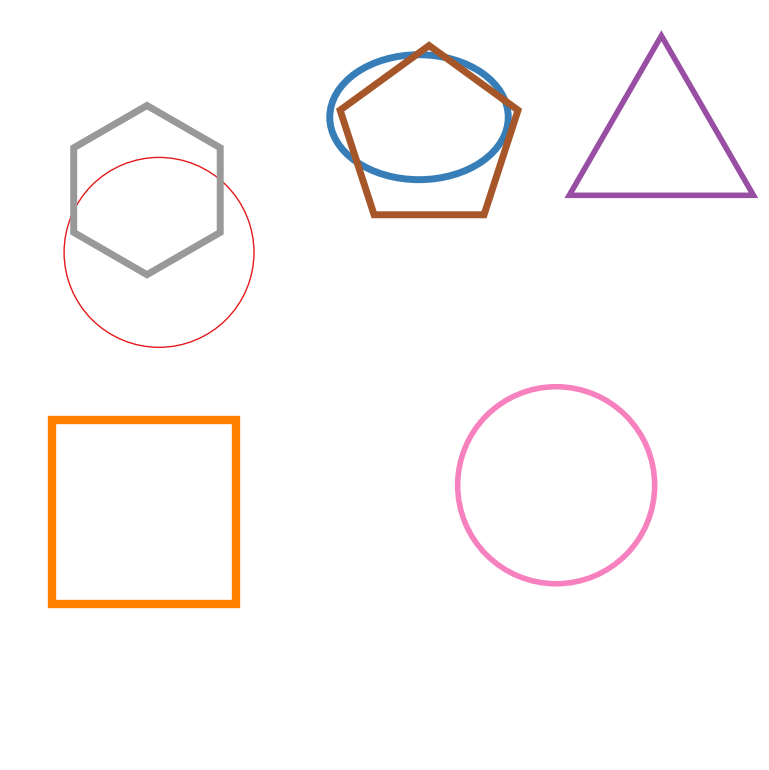[{"shape": "circle", "thickness": 0.5, "radius": 0.62, "center": [0.207, 0.672]}, {"shape": "oval", "thickness": 2.5, "radius": 0.58, "center": [0.544, 0.848]}, {"shape": "triangle", "thickness": 2, "radius": 0.69, "center": [0.859, 0.815]}, {"shape": "square", "thickness": 3, "radius": 0.6, "center": [0.187, 0.335]}, {"shape": "pentagon", "thickness": 2.5, "radius": 0.61, "center": [0.557, 0.819]}, {"shape": "circle", "thickness": 2, "radius": 0.64, "center": [0.722, 0.37]}, {"shape": "hexagon", "thickness": 2.5, "radius": 0.55, "center": [0.191, 0.753]}]